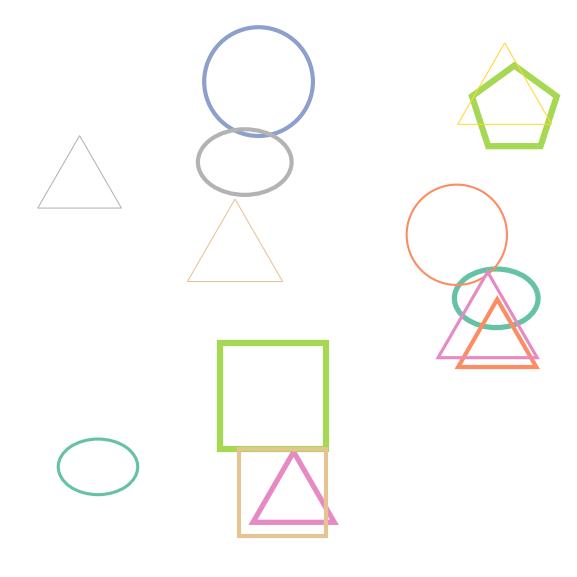[{"shape": "oval", "thickness": 1.5, "radius": 0.34, "center": [0.17, 0.191]}, {"shape": "oval", "thickness": 2.5, "radius": 0.36, "center": [0.859, 0.483]}, {"shape": "triangle", "thickness": 2, "radius": 0.39, "center": [0.861, 0.403]}, {"shape": "circle", "thickness": 1, "radius": 0.43, "center": [0.791, 0.593]}, {"shape": "circle", "thickness": 2, "radius": 0.47, "center": [0.448, 0.858]}, {"shape": "triangle", "thickness": 1.5, "radius": 0.5, "center": [0.844, 0.429]}, {"shape": "triangle", "thickness": 2.5, "radius": 0.41, "center": [0.508, 0.135]}, {"shape": "pentagon", "thickness": 3, "radius": 0.39, "center": [0.891, 0.808]}, {"shape": "square", "thickness": 3, "radius": 0.46, "center": [0.473, 0.314]}, {"shape": "triangle", "thickness": 0.5, "radius": 0.47, "center": [0.874, 0.831]}, {"shape": "triangle", "thickness": 0.5, "radius": 0.48, "center": [0.407, 0.559]}, {"shape": "square", "thickness": 2, "radius": 0.38, "center": [0.49, 0.146]}, {"shape": "oval", "thickness": 2, "radius": 0.41, "center": [0.424, 0.718]}, {"shape": "triangle", "thickness": 0.5, "radius": 0.42, "center": [0.138, 0.681]}]